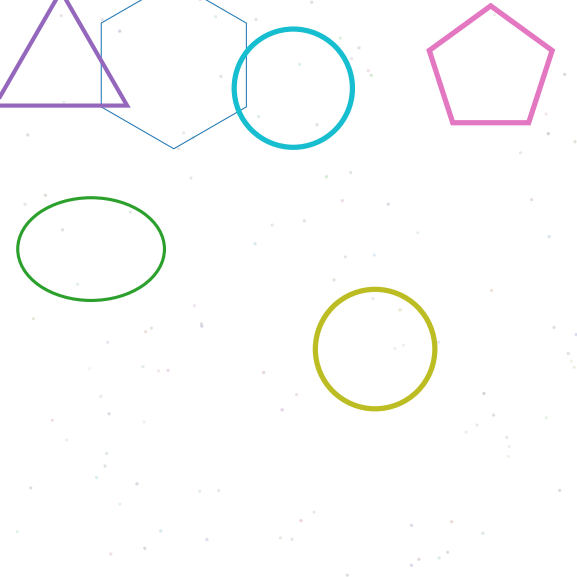[{"shape": "hexagon", "thickness": 0.5, "radius": 0.73, "center": [0.301, 0.887]}, {"shape": "oval", "thickness": 1.5, "radius": 0.64, "center": [0.158, 0.568]}, {"shape": "triangle", "thickness": 2, "radius": 0.66, "center": [0.106, 0.882]}, {"shape": "pentagon", "thickness": 2.5, "radius": 0.56, "center": [0.85, 0.877]}, {"shape": "circle", "thickness": 2.5, "radius": 0.52, "center": [0.65, 0.395]}, {"shape": "circle", "thickness": 2.5, "radius": 0.51, "center": [0.508, 0.846]}]